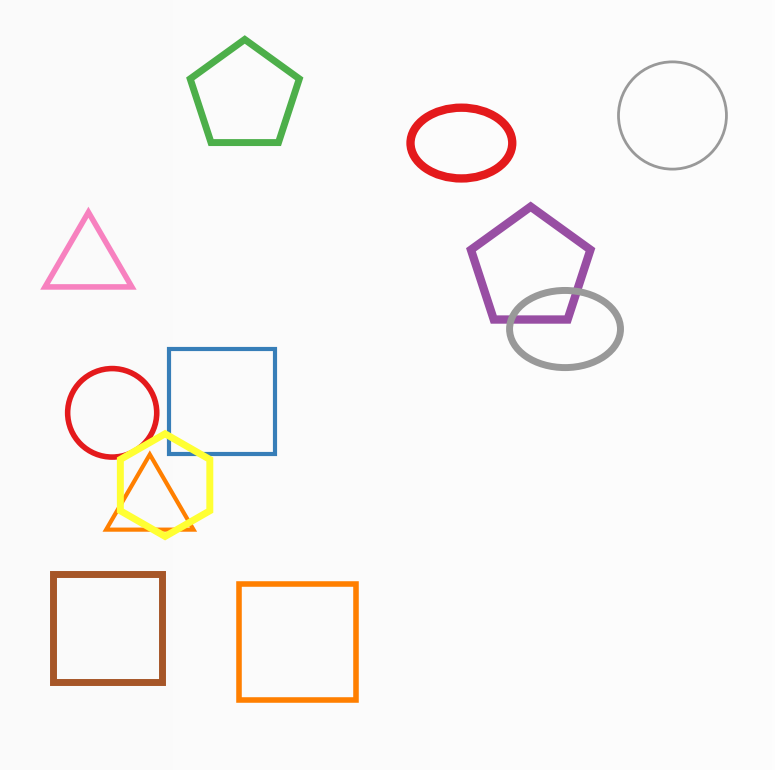[{"shape": "oval", "thickness": 3, "radius": 0.33, "center": [0.595, 0.814]}, {"shape": "circle", "thickness": 2, "radius": 0.29, "center": [0.145, 0.464]}, {"shape": "square", "thickness": 1.5, "radius": 0.34, "center": [0.286, 0.479]}, {"shape": "pentagon", "thickness": 2.5, "radius": 0.37, "center": [0.316, 0.875]}, {"shape": "pentagon", "thickness": 3, "radius": 0.41, "center": [0.685, 0.651]}, {"shape": "square", "thickness": 2, "radius": 0.38, "center": [0.384, 0.166]}, {"shape": "triangle", "thickness": 1.5, "radius": 0.33, "center": [0.193, 0.345]}, {"shape": "hexagon", "thickness": 2.5, "radius": 0.33, "center": [0.213, 0.37]}, {"shape": "square", "thickness": 2.5, "radius": 0.35, "center": [0.139, 0.184]}, {"shape": "triangle", "thickness": 2, "radius": 0.32, "center": [0.114, 0.66]}, {"shape": "circle", "thickness": 1, "radius": 0.35, "center": [0.868, 0.85]}, {"shape": "oval", "thickness": 2.5, "radius": 0.36, "center": [0.729, 0.573]}]